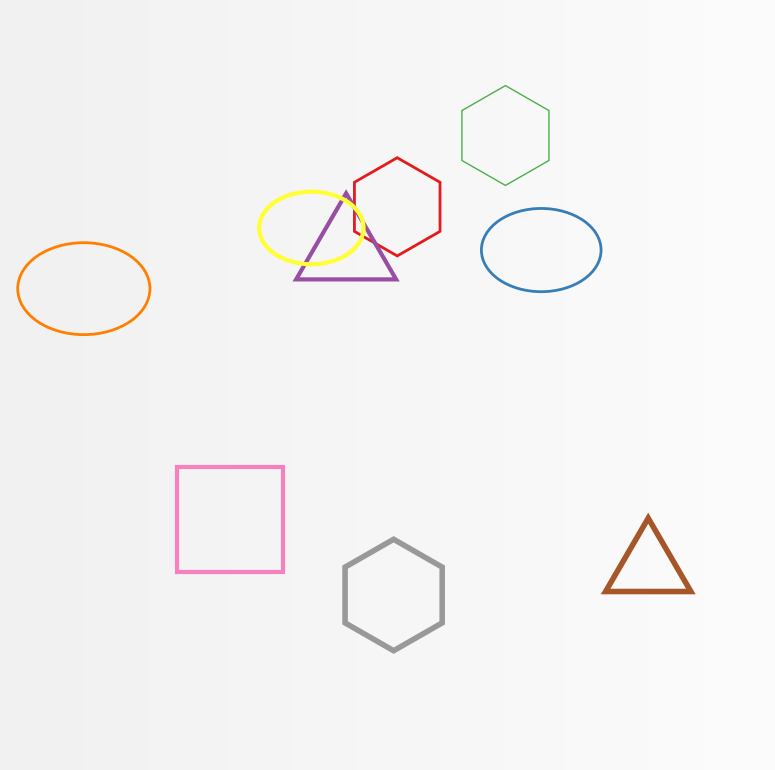[{"shape": "hexagon", "thickness": 1, "radius": 0.32, "center": [0.513, 0.731]}, {"shape": "oval", "thickness": 1, "radius": 0.39, "center": [0.698, 0.675]}, {"shape": "hexagon", "thickness": 0.5, "radius": 0.32, "center": [0.652, 0.824]}, {"shape": "triangle", "thickness": 1.5, "radius": 0.37, "center": [0.447, 0.674]}, {"shape": "oval", "thickness": 1, "radius": 0.43, "center": [0.108, 0.625]}, {"shape": "oval", "thickness": 1.5, "radius": 0.34, "center": [0.402, 0.704]}, {"shape": "triangle", "thickness": 2, "radius": 0.32, "center": [0.836, 0.264]}, {"shape": "square", "thickness": 1.5, "radius": 0.34, "center": [0.297, 0.325]}, {"shape": "hexagon", "thickness": 2, "radius": 0.36, "center": [0.508, 0.227]}]